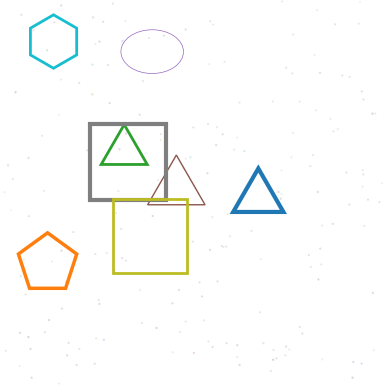[{"shape": "triangle", "thickness": 3, "radius": 0.38, "center": [0.671, 0.487]}, {"shape": "pentagon", "thickness": 2.5, "radius": 0.4, "center": [0.124, 0.316]}, {"shape": "triangle", "thickness": 2, "radius": 0.35, "center": [0.323, 0.607]}, {"shape": "oval", "thickness": 0.5, "radius": 0.41, "center": [0.395, 0.866]}, {"shape": "triangle", "thickness": 1, "radius": 0.43, "center": [0.458, 0.511]}, {"shape": "square", "thickness": 3, "radius": 0.49, "center": [0.333, 0.579]}, {"shape": "square", "thickness": 2, "radius": 0.48, "center": [0.389, 0.388]}, {"shape": "hexagon", "thickness": 2, "radius": 0.35, "center": [0.139, 0.892]}]